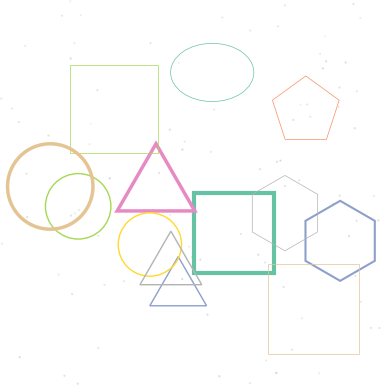[{"shape": "oval", "thickness": 0.5, "radius": 0.54, "center": [0.551, 0.812]}, {"shape": "square", "thickness": 3, "radius": 0.52, "center": [0.608, 0.394]}, {"shape": "pentagon", "thickness": 0.5, "radius": 0.46, "center": [0.794, 0.712]}, {"shape": "hexagon", "thickness": 1.5, "radius": 0.52, "center": [0.883, 0.374]}, {"shape": "triangle", "thickness": 1, "radius": 0.43, "center": [0.463, 0.248]}, {"shape": "triangle", "thickness": 2.5, "radius": 0.58, "center": [0.405, 0.51]}, {"shape": "circle", "thickness": 1, "radius": 0.42, "center": [0.203, 0.464]}, {"shape": "square", "thickness": 0.5, "radius": 0.57, "center": [0.296, 0.717]}, {"shape": "circle", "thickness": 1, "radius": 0.41, "center": [0.389, 0.365]}, {"shape": "square", "thickness": 0.5, "radius": 0.59, "center": [0.814, 0.197]}, {"shape": "circle", "thickness": 2.5, "radius": 0.55, "center": [0.131, 0.516]}, {"shape": "hexagon", "thickness": 0.5, "radius": 0.49, "center": [0.74, 0.446]}, {"shape": "triangle", "thickness": 1, "radius": 0.46, "center": [0.444, 0.307]}]